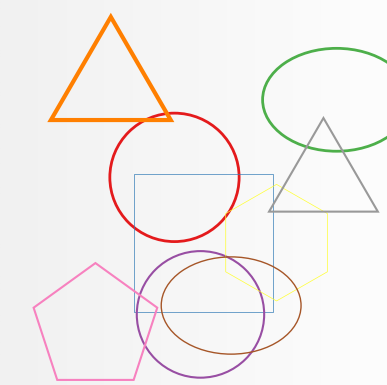[{"shape": "circle", "thickness": 2, "radius": 0.83, "center": [0.45, 0.539]}, {"shape": "square", "thickness": 0.5, "radius": 0.89, "center": [0.526, 0.37]}, {"shape": "oval", "thickness": 2, "radius": 0.95, "center": [0.869, 0.741]}, {"shape": "circle", "thickness": 1.5, "radius": 0.82, "center": [0.517, 0.183]}, {"shape": "triangle", "thickness": 3, "radius": 0.89, "center": [0.286, 0.777]}, {"shape": "hexagon", "thickness": 0.5, "radius": 0.76, "center": [0.714, 0.37]}, {"shape": "oval", "thickness": 1, "radius": 0.9, "center": [0.597, 0.206]}, {"shape": "pentagon", "thickness": 1.5, "radius": 0.84, "center": [0.246, 0.149]}, {"shape": "triangle", "thickness": 1.5, "radius": 0.81, "center": [0.835, 0.531]}]